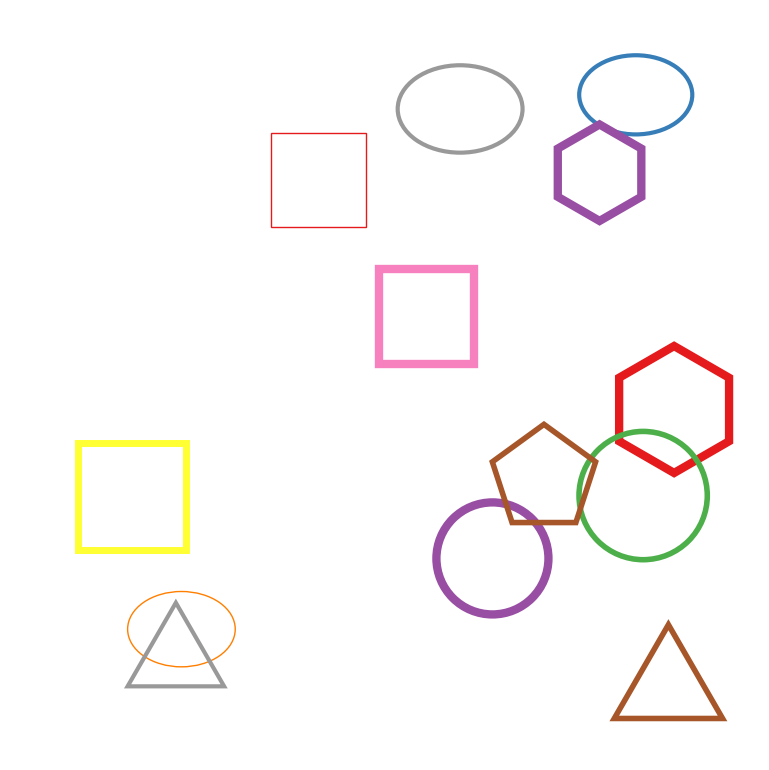[{"shape": "square", "thickness": 0.5, "radius": 0.31, "center": [0.414, 0.766]}, {"shape": "hexagon", "thickness": 3, "radius": 0.41, "center": [0.875, 0.468]}, {"shape": "oval", "thickness": 1.5, "radius": 0.37, "center": [0.826, 0.877]}, {"shape": "circle", "thickness": 2, "radius": 0.42, "center": [0.835, 0.356]}, {"shape": "hexagon", "thickness": 3, "radius": 0.31, "center": [0.779, 0.776]}, {"shape": "circle", "thickness": 3, "radius": 0.36, "center": [0.64, 0.275]}, {"shape": "oval", "thickness": 0.5, "radius": 0.35, "center": [0.236, 0.183]}, {"shape": "square", "thickness": 2.5, "radius": 0.35, "center": [0.171, 0.355]}, {"shape": "triangle", "thickness": 2, "radius": 0.41, "center": [0.868, 0.108]}, {"shape": "pentagon", "thickness": 2, "radius": 0.35, "center": [0.706, 0.378]}, {"shape": "square", "thickness": 3, "radius": 0.31, "center": [0.554, 0.589]}, {"shape": "oval", "thickness": 1.5, "radius": 0.41, "center": [0.598, 0.859]}, {"shape": "triangle", "thickness": 1.5, "radius": 0.36, "center": [0.228, 0.145]}]